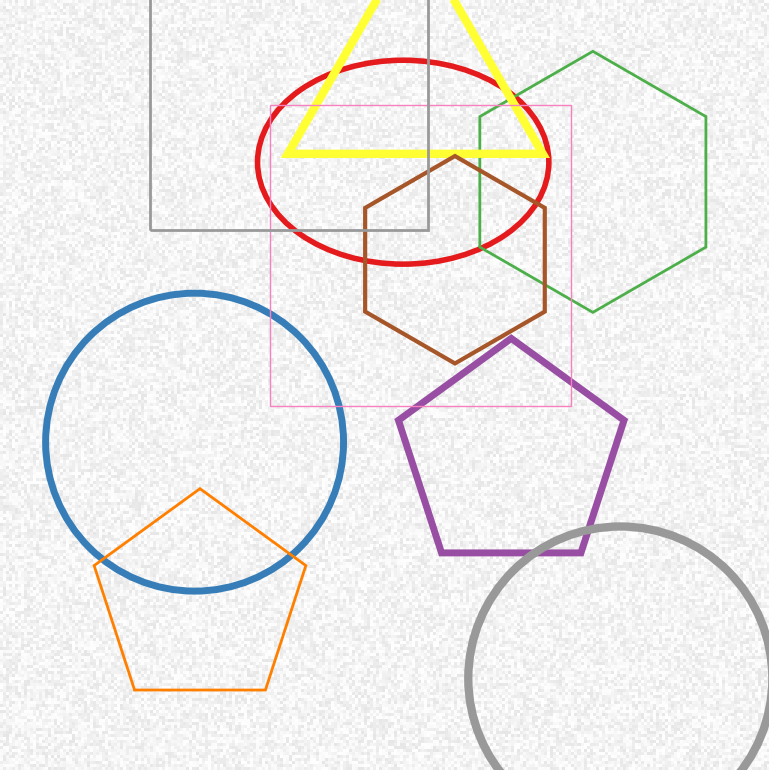[{"shape": "oval", "thickness": 2, "radius": 0.95, "center": [0.524, 0.789]}, {"shape": "circle", "thickness": 2.5, "radius": 0.97, "center": [0.253, 0.426]}, {"shape": "hexagon", "thickness": 1, "radius": 0.85, "center": [0.77, 0.764]}, {"shape": "pentagon", "thickness": 2.5, "radius": 0.77, "center": [0.664, 0.407]}, {"shape": "pentagon", "thickness": 1, "radius": 0.72, "center": [0.26, 0.221]}, {"shape": "triangle", "thickness": 3, "radius": 0.96, "center": [0.539, 0.896]}, {"shape": "hexagon", "thickness": 1.5, "radius": 0.67, "center": [0.591, 0.663]}, {"shape": "square", "thickness": 0.5, "radius": 0.98, "center": [0.546, 0.668]}, {"shape": "square", "thickness": 1, "radius": 0.9, "center": [0.375, 0.881]}, {"shape": "circle", "thickness": 3, "radius": 0.99, "center": [0.806, 0.119]}]